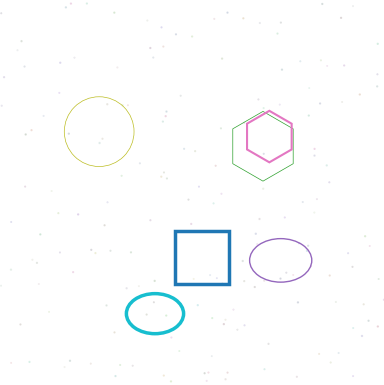[{"shape": "square", "thickness": 2.5, "radius": 0.35, "center": [0.525, 0.331]}, {"shape": "hexagon", "thickness": 0.5, "radius": 0.45, "center": [0.683, 0.62]}, {"shape": "oval", "thickness": 1, "radius": 0.4, "center": [0.729, 0.324]}, {"shape": "hexagon", "thickness": 1.5, "radius": 0.33, "center": [0.7, 0.645]}, {"shape": "circle", "thickness": 0.5, "radius": 0.45, "center": [0.258, 0.658]}, {"shape": "oval", "thickness": 2.5, "radius": 0.37, "center": [0.403, 0.185]}]